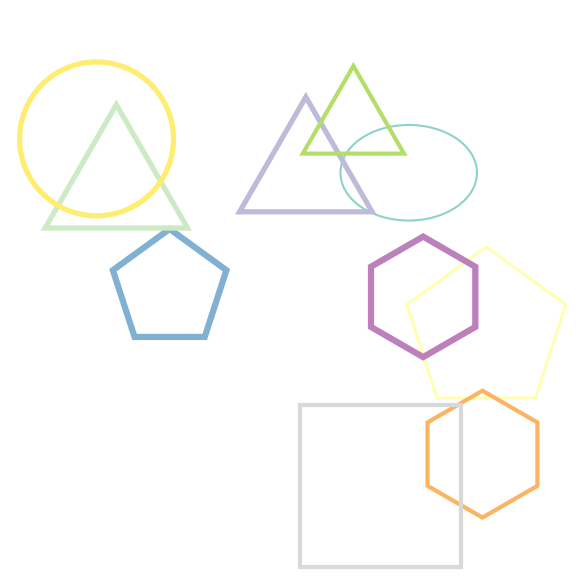[{"shape": "oval", "thickness": 1, "radius": 0.59, "center": [0.708, 0.7]}, {"shape": "pentagon", "thickness": 1.5, "radius": 0.72, "center": [0.842, 0.427]}, {"shape": "triangle", "thickness": 2.5, "radius": 0.66, "center": [0.53, 0.699]}, {"shape": "pentagon", "thickness": 3, "radius": 0.52, "center": [0.294, 0.499]}, {"shape": "hexagon", "thickness": 2, "radius": 0.55, "center": [0.835, 0.213]}, {"shape": "triangle", "thickness": 2, "radius": 0.51, "center": [0.612, 0.784]}, {"shape": "square", "thickness": 2, "radius": 0.7, "center": [0.659, 0.158]}, {"shape": "hexagon", "thickness": 3, "radius": 0.52, "center": [0.733, 0.485]}, {"shape": "triangle", "thickness": 2.5, "radius": 0.71, "center": [0.201, 0.676]}, {"shape": "circle", "thickness": 2.5, "radius": 0.67, "center": [0.167, 0.759]}]